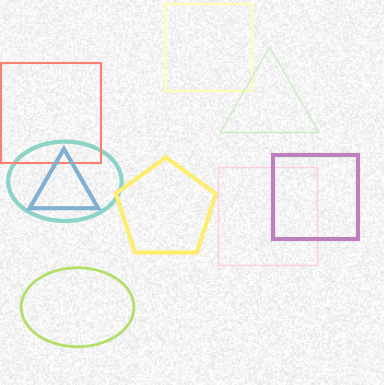[{"shape": "oval", "thickness": 3, "radius": 0.74, "center": [0.169, 0.529]}, {"shape": "square", "thickness": 1.5, "radius": 0.56, "center": [0.541, 0.875]}, {"shape": "square", "thickness": 1.5, "radius": 0.65, "center": [0.133, 0.707]}, {"shape": "triangle", "thickness": 3, "radius": 0.51, "center": [0.166, 0.511]}, {"shape": "oval", "thickness": 2, "radius": 0.73, "center": [0.202, 0.202]}, {"shape": "square", "thickness": 1, "radius": 0.64, "center": [0.695, 0.44]}, {"shape": "square", "thickness": 3, "radius": 0.55, "center": [0.82, 0.489]}, {"shape": "triangle", "thickness": 1, "radius": 0.74, "center": [0.7, 0.73]}, {"shape": "pentagon", "thickness": 3, "radius": 0.68, "center": [0.431, 0.455]}]